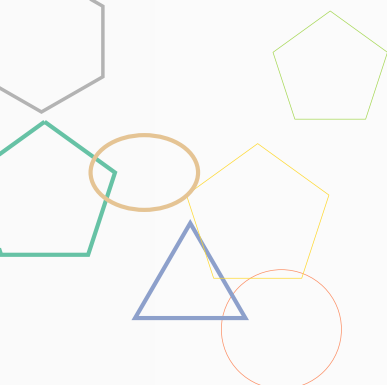[{"shape": "pentagon", "thickness": 3, "radius": 0.96, "center": [0.115, 0.493]}, {"shape": "circle", "thickness": 0.5, "radius": 0.77, "center": [0.726, 0.145]}, {"shape": "triangle", "thickness": 3, "radius": 0.82, "center": [0.491, 0.256]}, {"shape": "pentagon", "thickness": 0.5, "radius": 0.78, "center": [0.852, 0.816]}, {"shape": "pentagon", "thickness": 0.5, "radius": 0.97, "center": [0.665, 0.434]}, {"shape": "oval", "thickness": 3, "radius": 0.69, "center": [0.372, 0.552]}, {"shape": "hexagon", "thickness": 2.5, "radius": 0.92, "center": [0.107, 0.892]}]